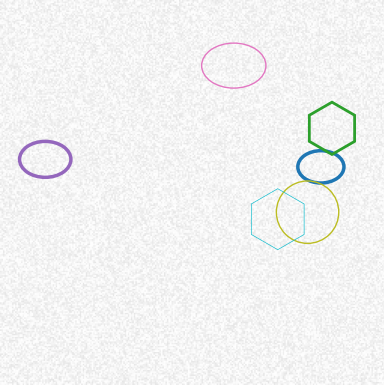[{"shape": "oval", "thickness": 2.5, "radius": 0.3, "center": [0.833, 0.567]}, {"shape": "hexagon", "thickness": 2, "radius": 0.34, "center": [0.862, 0.667]}, {"shape": "oval", "thickness": 2.5, "radius": 0.33, "center": [0.117, 0.586]}, {"shape": "oval", "thickness": 1, "radius": 0.42, "center": [0.607, 0.83]}, {"shape": "circle", "thickness": 1, "radius": 0.41, "center": [0.799, 0.449]}, {"shape": "hexagon", "thickness": 0.5, "radius": 0.4, "center": [0.721, 0.431]}]